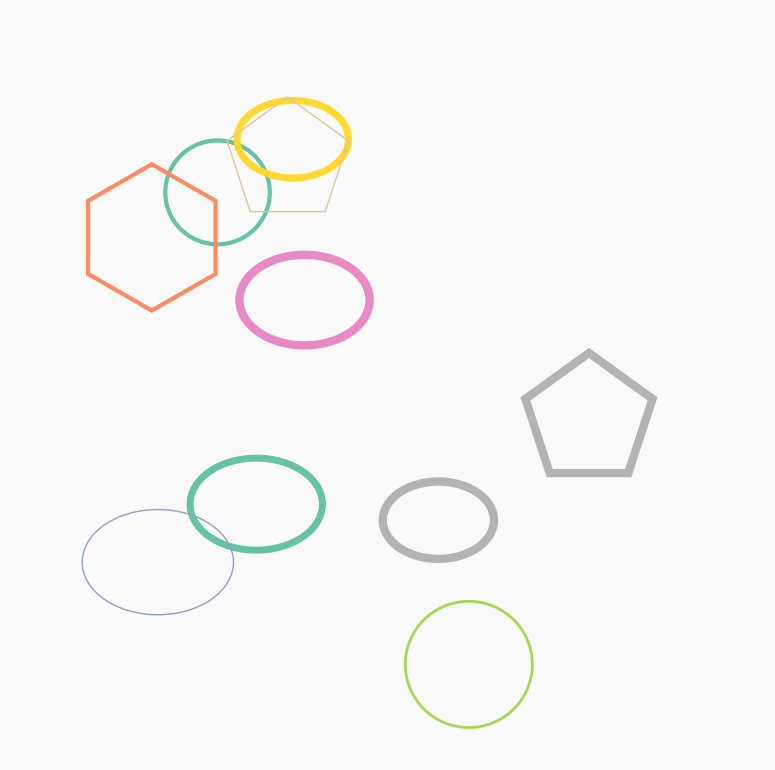[{"shape": "oval", "thickness": 2.5, "radius": 0.43, "center": [0.331, 0.345]}, {"shape": "circle", "thickness": 1.5, "radius": 0.34, "center": [0.281, 0.75]}, {"shape": "hexagon", "thickness": 1.5, "radius": 0.47, "center": [0.196, 0.692]}, {"shape": "oval", "thickness": 0.5, "radius": 0.49, "center": [0.204, 0.27]}, {"shape": "oval", "thickness": 3, "radius": 0.42, "center": [0.393, 0.61]}, {"shape": "circle", "thickness": 1, "radius": 0.41, "center": [0.605, 0.137]}, {"shape": "oval", "thickness": 2.5, "radius": 0.36, "center": [0.378, 0.819]}, {"shape": "pentagon", "thickness": 0.5, "radius": 0.41, "center": [0.371, 0.792]}, {"shape": "oval", "thickness": 3, "radius": 0.36, "center": [0.566, 0.324]}, {"shape": "pentagon", "thickness": 3, "radius": 0.43, "center": [0.76, 0.455]}]